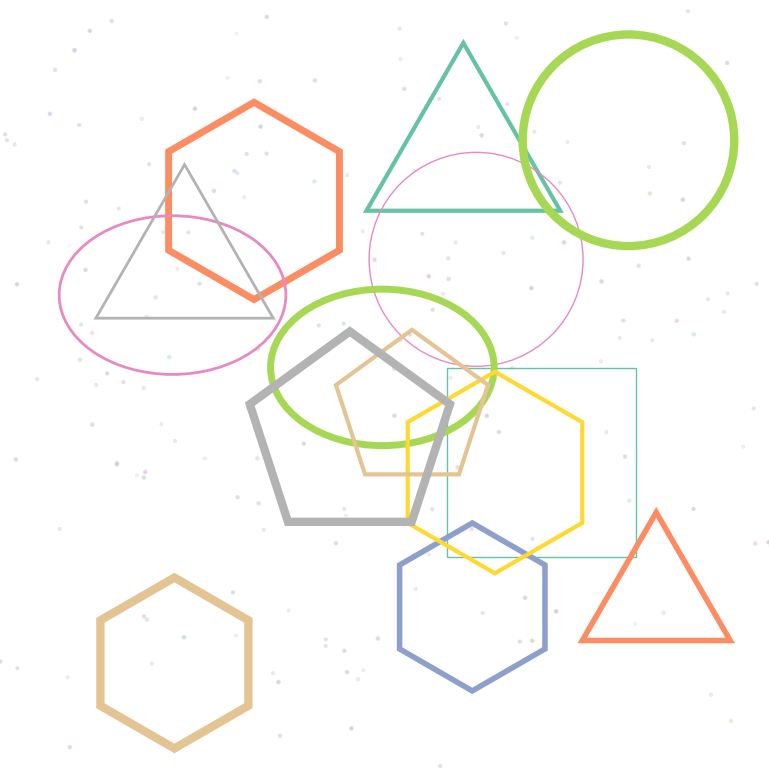[{"shape": "square", "thickness": 0.5, "radius": 0.61, "center": [0.704, 0.4]}, {"shape": "triangle", "thickness": 1.5, "radius": 0.73, "center": [0.602, 0.799]}, {"shape": "hexagon", "thickness": 2.5, "radius": 0.64, "center": [0.33, 0.739]}, {"shape": "triangle", "thickness": 2, "radius": 0.55, "center": [0.852, 0.224]}, {"shape": "hexagon", "thickness": 2, "radius": 0.55, "center": [0.613, 0.212]}, {"shape": "circle", "thickness": 0.5, "radius": 0.69, "center": [0.618, 0.663]}, {"shape": "oval", "thickness": 1, "radius": 0.74, "center": [0.224, 0.617]}, {"shape": "oval", "thickness": 2.5, "radius": 0.73, "center": [0.497, 0.523]}, {"shape": "circle", "thickness": 3, "radius": 0.69, "center": [0.816, 0.818]}, {"shape": "hexagon", "thickness": 1.5, "radius": 0.65, "center": [0.643, 0.386]}, {"shape": "hexagon", "thickness": 3, "radius": 0.55, "center": [0.226, 0.139]}, {"shape": "pentagon", "thickness": 1.5, "radius": 0.52, "center": [0.535, 0.468]}, {"shape": "triangle", "thickness": 1, "radius": 0.66, "center": [0.24, 0.653]}, {"shape": "pentagon", "thickness": 3, "radius": 0.68, "center": [0.454, 0.433]}]